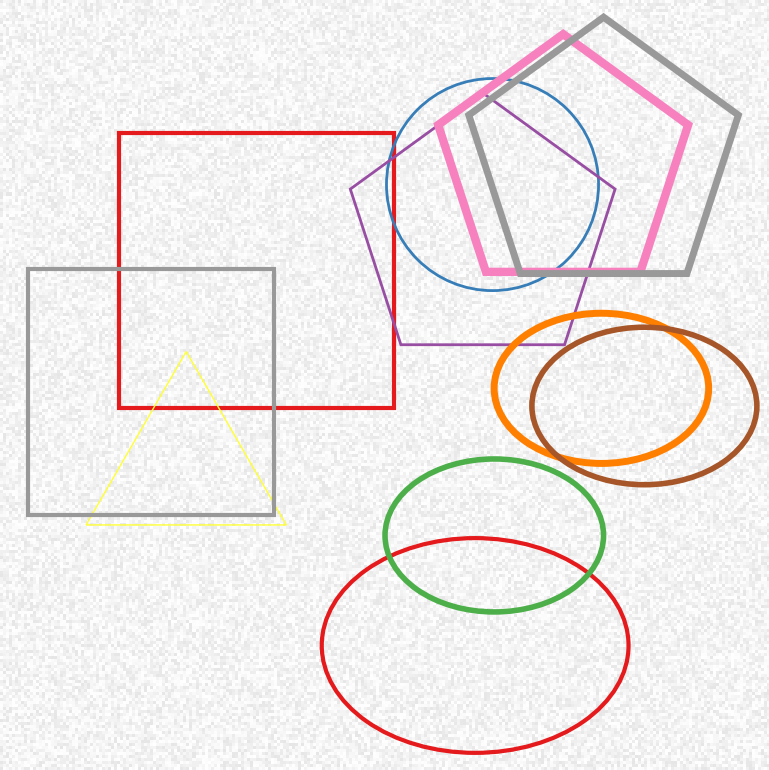[{"shape": "square", "thickness": 1.5, "radius": 0.89, "center": [0.333, 0.648]}, {"shape": "oval", "thickness": 1.5, "radius": 1.0, "center": [0.617, 0.162]}, {"shape": "circle", "thickness": 1, "radius": 0.69, "center": [0.64, 0.76]}, {"shape": "oval", "thickness": 2, "radius": 0.71, "center": [0.642, 0.305]}, {"shape": "pentagon", "thickness": 1, "radius": 0.9, "center": [0.627, 0.699]}, {"shape": "oval", "thickness": 2.5, "radius": 0.7, "center": [0.781, 0.496]}, {"shape": "triangle", "thickness": 0.5, "radius": 0.75, "center": [0.242, 0.393]}, {"shape": "oval", "thickness": 2, "radius": 0.73, "center": [0.837, 0.473]}, {"shape": "pentagon", "thickness": 3, "radius": 0.85, "center": [0.731, 0.785]}, {"shape": "square", "thickness": 1.5, "radius": 0.8, "center": [0.196, 0.49]}, {"shape": "pentagon", "thickness": 2.5, "radius": 0.92, "center": [0.784, 0.794]}]